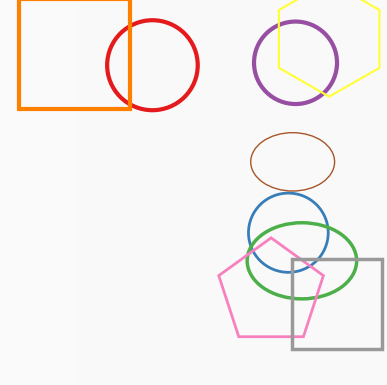[{"shape": "circle", "thickness": 3, "radius": 0.58, "center": [0.393, 0.831]}, {"shape": "circle", "thickness": 2, "radius": 0.51, "center": [0.744, 0.396]}, {"shape": "oval", "thickness": 2.5, "radius": 0.71, "center": [0.779, 0.323]}, {"shape": "circle", "thickness": 3, "radius": 0.54, "center": [0.763, 0.837]}, {"shape": "square", "thickness": 3, "radius": 0.72, "center": [0.193, 0.859]}, {"shape": "hexagon", "thickness": 1.5, "radius": 0.75, "center": [0.849, 0.899]}, {"shape": "oval", "thickness": 1, "radius": 0.54, "center": [0.755, 0.58]}, {"shape": "pentagon", "thickness": 2, "radius": 0.71, "center": [0.7, 0.24]}, {"shape": "square", "thickness": 2.5, "radius": 0.58, "center": [0.869, 0.21]}]